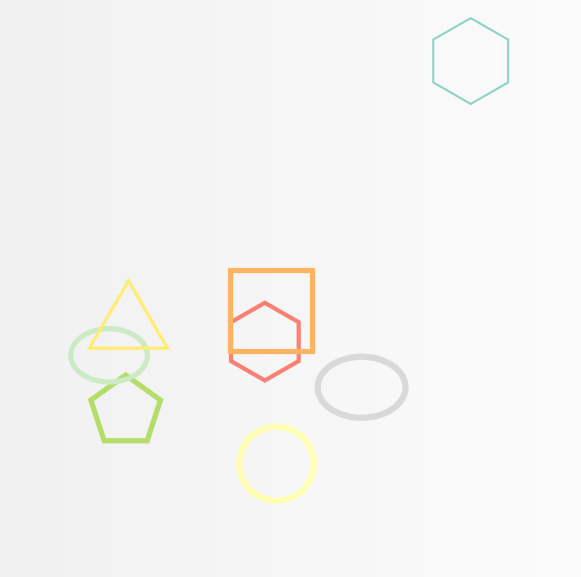[{"shape": "hexagon", "thickness": 1, "radius": 0.37, "center": [0.81, 0.893]}, {"shape": "circle", "thickness": 3, "radius": 0.32, "center": [0.476, 0.196]}, {"shape": "hexagon", "thickness": 2, "radius": 0.34, "center": [0.456, 0.408]}, {"shape": "square", "thickness": 2.5, "radius": 0.35, "center": [0.466, 0.462]}, {"shape": "pentagon", "thickness": 2.5, "radius": 0.31, "center": [0.216, 0.287]}, {"shape": "oval", "thickness": 3, "radius": 0.38, "center": [0.622, 0.329]}, {"shape": "oval", "thickness": 2.5, "radius": 0.33, "center": [0.188, 0.384]}, {"shape": "triangle", "thickness": 1.5, "radius": 0.39, "center": [0.221, 0.435]}]